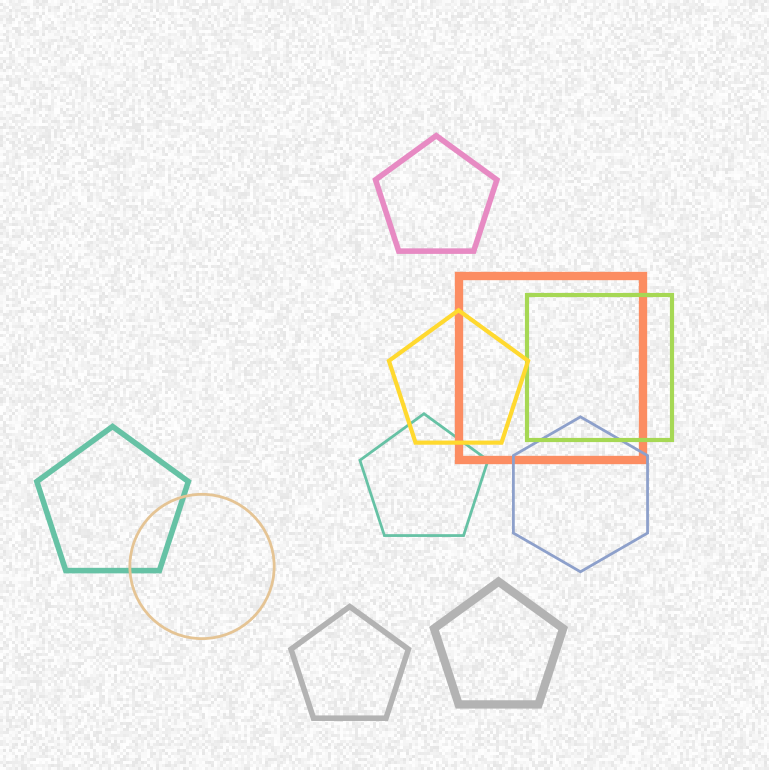[{"shape": "pentagon", "thickness": 2, "radius": 0.52, "center": [0.146, 0.343]}, {"shape": "pentagon", "thickness": 1, "radius": 0.44, "center": [0.551, 0.375]}, {"shape": "square", "thickness": 3, "radius": 0.6, "center": [0.716, 0.522]}, {"shape": "hexagon", "thickness": 1, "radius": 0.5, "center": [0.754, 0.358]}, {"shape": "pentagon", "thickness": 2, "radius": 0.41, "center": [0.567, 0.741]}, {"shape": "square", "thickness": 1.5, "radius": 0.47, "center": [0.778, 0.523]}, {"shape": "pentagon", "thickness": 1.5, "radius": 0.48, "center": [0.595, 0.502]}, {"shape": "circle", "thickness": 1, "radius": 0.47, "center": [0.262, 0.264]}, {"shape": "pentagon", "thickness": 2, "radius": 0.4, "center": [0.454, 0.132]}, {"shape": "pentagon", "thickness": 3, "radius": 0.44, "center": [0.648, 0.156]}]